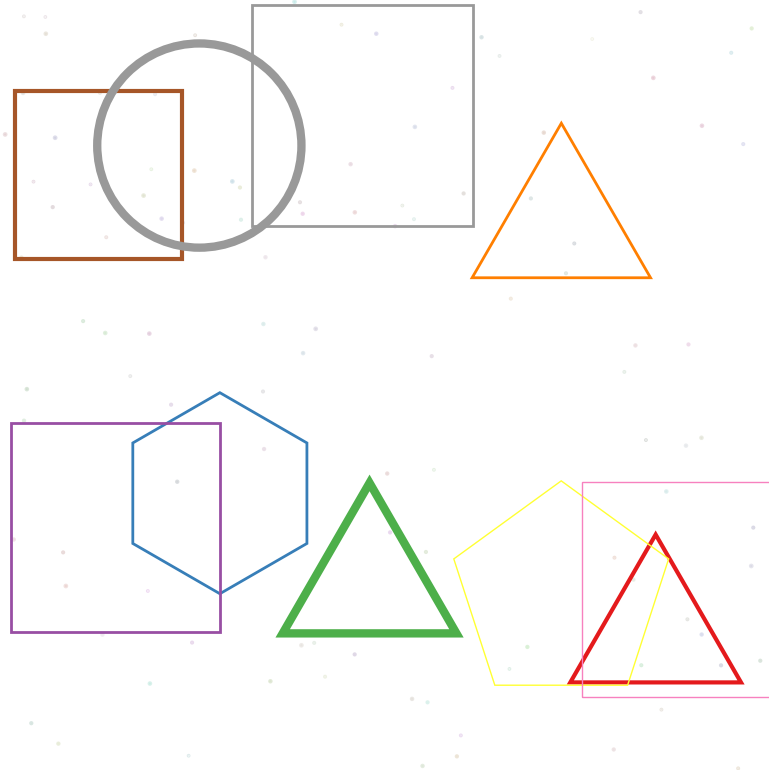[{"shape": "triangle", "thickness": 1.5, "radius": 0.64, "center": [0.851, 0.178]}, {"shape": "hexagon", "thickness": 1, "radius": 0.65, "center": [0.286, 0.359]}, {"shape": "triangle", "thickness": 3, "radius": 0.65, "center": [0.48, 0.243]}, {"shape": "square", "thickness": 1, "radius": 0.68, "center": [0.15, 0.315]}, {"shape": "triangle", "thickness": 1, "radius": 0.67, "center": [0.729, 0.706]}, {"shape": "pentagon", "thickness": 0.5, "radius": 0.73, "center": [0.729, 0.229]}, {"shape": "square", "thickness": 1.5, "radius": 0.54, "center": [0.127, 0.773]}, {"shape": "square", "thickness": 0.5, "radius": 0.7, "center": [0.895, 0.234]}, {"shape": "square", "thickness": 1, "radius": 0.72, "center": [0.47, 0.85]}, {"shape": "circle", "thickness": 3, "radius": 0.66, "center": [0.259, 0.811]}]